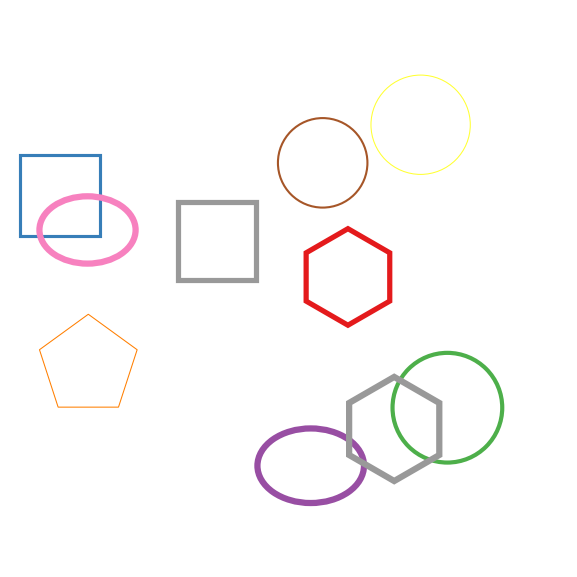[{"shape": "hexagon", "thickness": 2.5, "radius": 0.42, "center": [0.603, 0.52]}, {"shape": "square", "thickness": 1.5, "radius": 0.35, "center": [0.104, 0.661]}, {"shape": "circle", "thickness": 2, "radius": 0.47, "center": [0.775, 0.293]}, {"shape": "oval", "thickness": 3, "radius": 0.46, "center": [0.538, 0.193]}, {"shape": "pentagon", "thickness": 0.5, "radius": 0.44, "center": [0.153, 0.366]}, {"shape": "circle", "thickness": 0.5, "radius": 0.43, "center": [0.728, 0.783]}, {"shape": "circle", "thickness": 1, "radius": 0.39, "center": [0.559, 0.717]}, {"shape": "oval", "thickness": 3, "radius": 0.42, "center": [0.152, 0.601]}, {"shape": "square", "thickness": 2.5, "radius": 0.34, "center": [0.376, 0.582]}, {"shape": "hexagon", "thickness": 3, "radius": 0.45, "center": [0.683, 0.256]}]